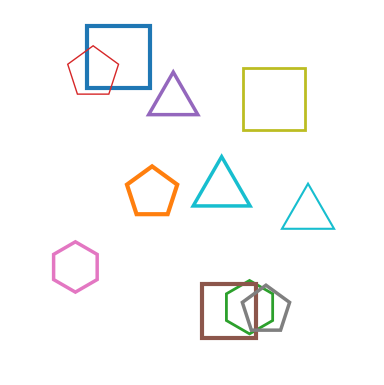[{"shape": "square", "thickness": 3, "radius": 0.4, "center": [0.308, 0.853]}, {"shape": "pentagon", "thickness": 3, "radius": 0.34, "center": [0.395, 0.499]}, {"shape": "hexagon", "thickness": 2, "radius": 0.35, "center": [0.648, 0.202]}, {"shape": "pentagon", "thickness": 1, "radius": 0.35, "center": [0.242, 0.812]}, {"shape": "triangle", "thickness": 2.5, "radius": 0.37, "center": [0.45, 0.739]}, {"shape": "square", "thickness": 3, "radius": 0.35, "center": [0.594, 0.193]}, {"shape": "hexagon", "thickness": 2.5, "radius": 0.33, "center": [0.196, 0.307]}, {"shape": "pentagon", "thickness": 2.5, "radius": 0.32, "center": [0.691, 0.195]}, {"shape": "square", "thickness": 2, "radius": 0.4, "center": [0.712, 0.743]}, {"shape": "triangle", "thickness": 2.5, "radius": 0.43, "center": [0.576, 0.508]}, {"shape": "triangle", "thickness": 1.5, "radius": 0.39, "center": [0.8, 0.445]}]